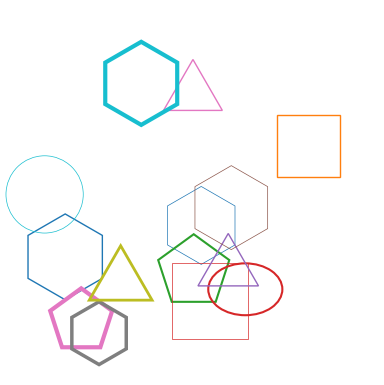[{"shape": "hexagon", "thickness": 1, "radius": 0.56, "center": [0.169, 0.333]}, {"shape": "hexagon", "thickness": 0.5, "radius": 0.51, "center": [0.523, 0.414]}, {"shape": "square", "thickness": 1, "radius": 0.41, "center": [0.802, 0.62]}, {"shape": "pentagon", "thickness": 1.5, "radius": 0.49, "center": [0.503, 0.295]}, {"shape": "oval", "thickness": 1.5, "radius": 0.48, "center": [0.637, 0.249]}, {"shape": "square", "thickness": 0.5, "radius": 0.5, "center": [0.546, 0.218]}, {"shape": "triangle", "thickness": 1, "radius": 0.45, "center": [0.593, 0.303]}, {"shape": "hexagon", "thickness": 0.5, "radius": 0.55, "center": [0.601, 0.461]}, {"shape": "pentagon", "thickness": 3, "radius": 0.42, "center": [0.211, 0.166]}, {"shape": "triangle", "thickness": 1, "radius": 0.44, "center": [0.501, 0.757]}, {"shape": "hexagon", "thickness": 2.5, "radius": 0.41, "center": [0.257, 0.135]}, {"shape": "triangle", "thickness": 2, "radius": 0.47, "center": [0.313, 0.267]}, {"shape": "hexagon", "thickness": 3, "radius": 0.54, "center": [0.367, 0.783]}, {"shape": "circle", "thickness": 0.5, "radius": 0.5, "center": [0.116, 0.495]}]